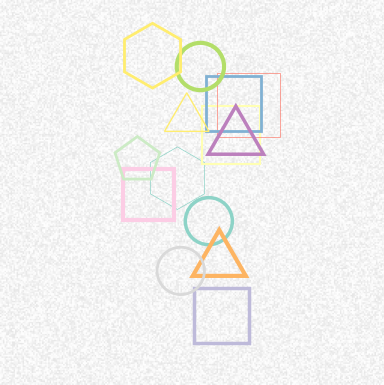[{"shape": "circle", "thickness": 2.5, "radius": 0.31, "center": [0.542, 0.426]}, {"shape": "hexagon", "thickness": 0.5, "radius": 0.41, "center": [0.461, 0.537]}, {"shape": "square", "thickness": 1.5, "radius": 0.38, "center": [0.6, 0.648]}, {"shape": "square", "thickness": 2.5, "radius": 0.36, "center": [0.575, 0.182]}, {"shape": "square", "thickness": 0.5, "radius": 0.41, "center": [0.645, 0.727]}, {"shape": "square", "thickness": 2, "radius": 0.36, "center": [0.607, 0.732]}, {"shape": "triangle", "thickness": 3, "radius": 0.4, "center": [0.57, 0.323]}, {"shape": "circle", "thickness": 3, "radius": 0.31, "center": [0.521, 0.827]}, {"shape": "square", "thickness": 3, "radius": 0.34, "center": [0.386, 0.495]}, {"shape": "circle", "thickness": 2, "radius": 0.31, "center": [0.47, 0.296]}, {"shape": "triangle", "thickness": 2.5, "radius": 0.42, "center": [0.613, 0.641]}, {"shape": "pentagon", "thickness": 2, "radius": 0.31, "center": [0.357, 0.584]}, {"shape": "triangle", "thickness": 1, "radius": 0.33, "center": [0.485, 0.692]}, {"shape": "hexagon", "thickness": 2, "radius": 0.42, "center": [0.396, 0.855]}]